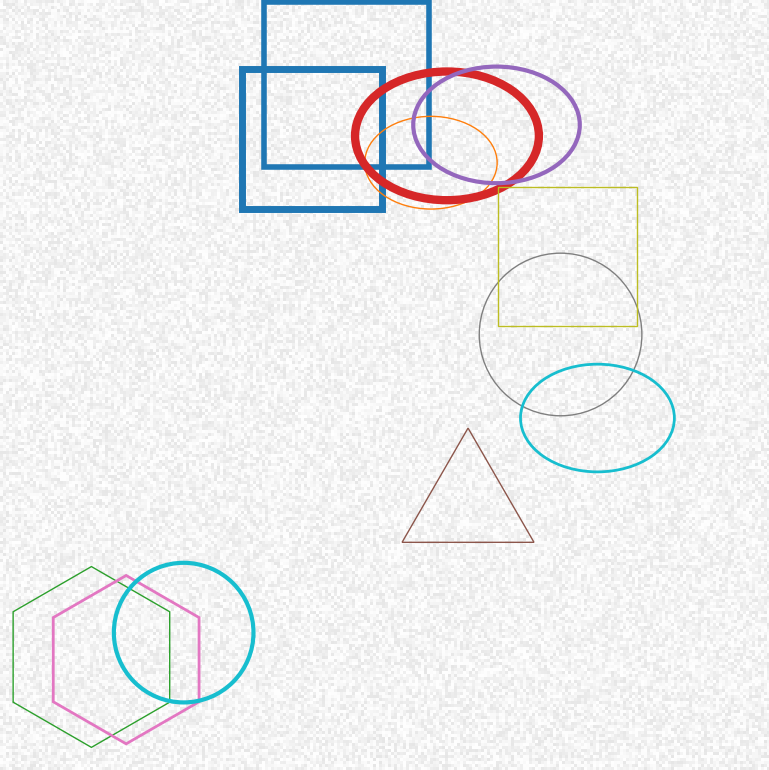[{"shape": "square", "thickness": 2.5, "radius": 0.46, "center": [0.405, 0.819]}, {"shape": "square", "thickness": 2, "radius": 0.53, "center": [0.45, 0.89]}, {"shape": "oval", "thickness": 0.5, "radius": 0.43, "center": [0.56, 0.789]}, {"shape": "hexagon", "thickness": 0.5, "radius": 0.59, "center": [0.119, 0.147]}, {"shape": "oval", "thickness": 3, "radius": 0.6, "center": [0.58, 0.824]}, {"shape": "oval", "thickness": 1.5, "radius": 0.54, "center": [0.645, 0.838]}, {"shape": "triangle", "thickness": 0.5, "radius": 0.49, "center": [0.608, 0.345]}, {"shape": "hexagon", "thickness": 1, "radius": 0.55, "center": [0.164, 0.143]}, {"shape": "circle", "thickness": 0.5, "radius": 0.53, "center": [0.728, 0.566]}, {"shape": "square", "thickness": 0.5, "radius": 0.45, "center": [0.737, 0.667]}, {"shape": "circle", "thickness": 1.5, "radius": 0.45, "center": [0.239, 0.178]}, {"shape": "oval", "thickness": 1, "radius": 0.5, "center": [0.776, 0.457]}]